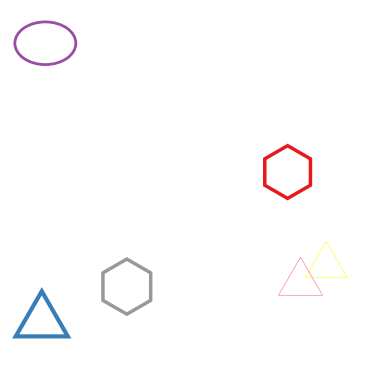[{"shape": "hexagon", "thickness": 2.5, "radius": 0.34, "center": [0.747, 0.553]}, {"shape": "triangle", "thickness": 3, "radius": 0.39, "center": [0.109, 0.165]}, {"shape": "oval", "thickness": 2, "radius": 0.4, "center": [0.118, 0.888]}, {"shape": "triangle", "thickness": 0.5, "radius": 0.31, "center": [0.848, 0.311]}, {"shape": "triangle", "thickness": 0.5, "radius": 0.33, "center": [0.781, 0.266]}, {"shape": "hexagon", "thickness": 2.5, "radius": 0.36, "center": [0.329, 0.256]}]